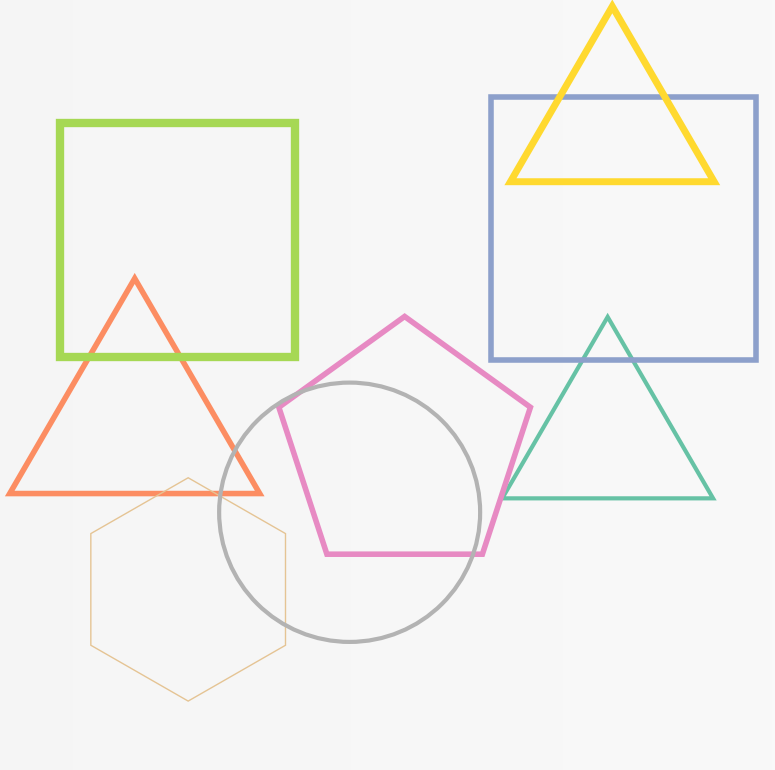[{"shape": "triangle", "thickness": 1.5, "radius": 0.79, "center": [0.784, 0.431]}, {"shape": "triangle", "thickness": 2, "radius": 0.93, "center": [0.174, 0.452]}, {"shape": "square", "thickness": 2, "radius": 0.85, "center": [0.805, 0.703]}, {"shape": "pentagon", "thickness": 2, "radius": 0.85, "center": [0.522, 0.418]}, {"shape": "square", "thickness": 3, "radius": 0.76, "center": [0.229, 0.689]}, {"shape": "triangle", "thickness": 2.5, "radius": 0.76, "center": [0.79, 0.84]}, {"shape": "hexagon", "thickness": 0.5, "radius": 0.73, "center": [0.243, 0.235]}, {"shape": "circle", "thickness": 1.5, "radius": 0.84, "center": [0.451, 0.335]}]